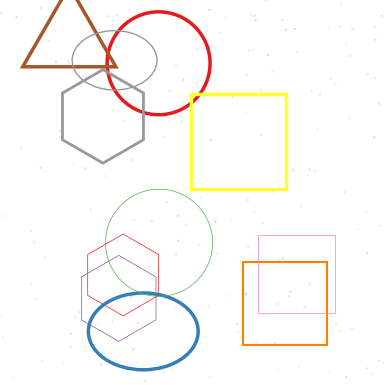[{"shape": "circle", "thickness": 2.5, "radius": 0.67, "center": [0.412, 0.836]}, {"shape": "hexagon", "thickness": 0.5, "radius": 0.53, "center": [0.32, 0.286]}, {"shape": "oval", "thickness": 2.5, "radius": 0.71, "center": [0.372, 0.139]}, {"shape": "circle", "thickness": 0.5, "radius": 0.7, "center": [0.413, 0.369]}, {"shape": "hexagon", "thickness": 0.5, "radius": 0.56, "center": [0.308, 0.225]}, {"shape": "square", "thickness": 1.5, "radius": 0.55, "center": [0.74, 0.212]}, {"shape": "square", "thickness": 2.5, "radius": 0.62, "center": [0.619, 0.633]}, {"shape": "triangle", "thickness": 2.5, "radius": 0.7, "center": [0.18, 0.896]}, {"shape": "square", "thickness": 0.5, "radius": 0.51, "center": [0.77, 0.288]}, {"shape": "hexagon", "thickness": 2, "radius": 0.61, "center": [0.267, 0.698]}, {"shape": "oval", "thickness": 1, "radius": 0.55, "center": [0.298, 0.843]}]